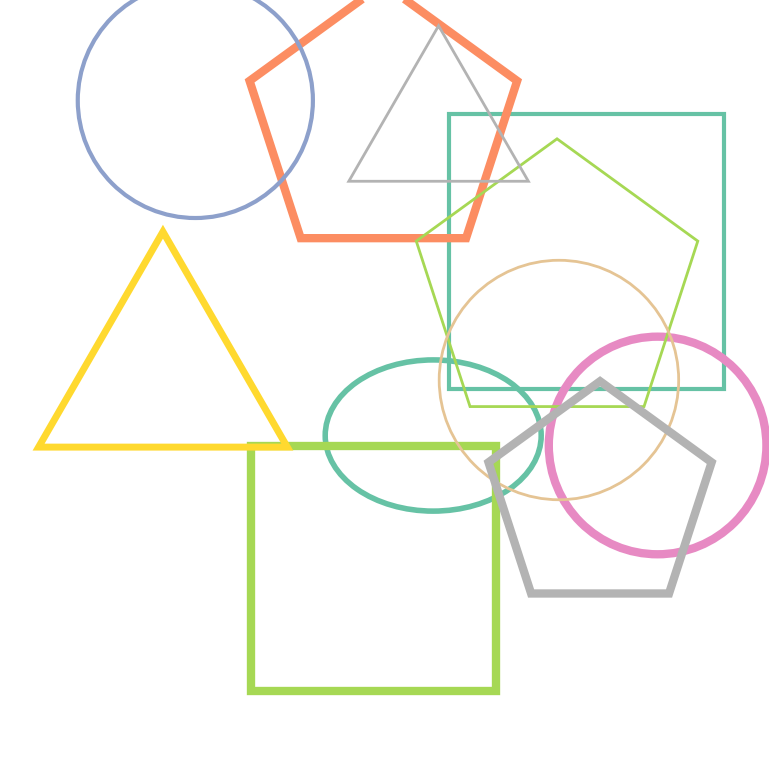[{"shape": "square", "thickness": 1.5, "radius": 0.89, "center": [0.762, 0.673]}, {"shape": "oval", "thickness": 2, "radius": 0.7, "center": [0.563, 0.434]}, {"shape": "pentagon", "thickness": 3, "radius": 0.91, "center": [0.498, 0.838]}, {"shape": "circle", "thickness": 1.5, "radius": 0.76, "center": [0.254, 0.87]}, {"shape": "circle", "thickness": 3, "radius": 0.71, "center": [0.854, 0.421]}, {"shape": "square", "thickness": 3, "radius": 0.79, "center": [0.485, 0.262]}, {"shape": "pentagon", "thickness": 1, "radius": 0.96, "center": [0.723, 0.627]}, {"shape": "triangle", "thickness": 2.5, "radius": 0.93, "center": [0.212, 0.513]}, {"shape": "circle", "thickness": 1, "radius": 0.78, "center": [0.726, 0.506]}, {"shape": "pentagon", "thickness": 3, "radius": 0.76, "center": [0.779, 0.353]}, {"shape": "triangle", "thickness": 1, "radius": 0.67, "center": [0.57, 0.832]}]